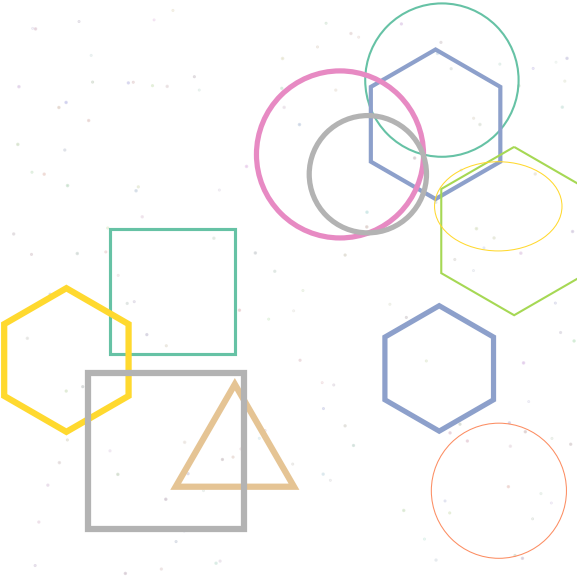[{"shape": "square", "thickness": 1.5, "radius": 0.54, "center": [0.298, 0.494]}, {"shape": "circle", "thickness": 1, "radius": 0.66, "center": [0.765, 0.86]}, {"shape": "circle", "thickness": 0.5, "radius": 0.58, "center": [0.864, 0.149]}, {"shape": "hexagon", "thickness": 2.5, "radius": 0.54, "center": [0.761, 0.361]}, {"shape": "hexagon", "thickness": 2, "radius": 0.65, "center": [0.754, 0.784]}, {"shape": "circle", "thickness": 2.5, "radius": 0.72, "center": [0.589, 0.732]}, {"shape": "hexagon", "thickness": 1, "radius": 0.73, "center": [0.89, 0.599]}, {"shape": "hexagon", "thickness": 3, "radius": 0.62, "center": [0.115, 0.376]}, {"shape": "oval", "thickness": 0.5, "radius": 0.55, "center": [0.863, 0.642]}, {"shape": "triangle", "thickness": 3, "radius": 0.59, "center": [0.407, 0.215]}, {"shape": "square", "thickness": 3, "radius": 0.67, "center": [0.287, 0.218]}, {"shape": "circle", "thickness": 2.5, "radius": 0.51, "center": [0.637, 0.697]}]